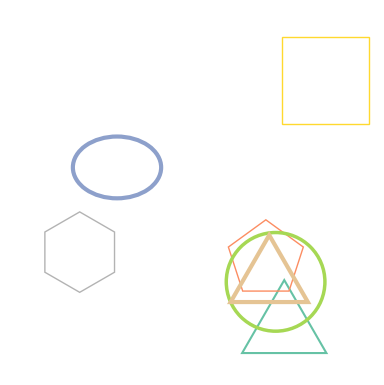[{"shape": "triangle", "thickness": 1.5, "radius": 0.63, "center": [0.738, 0.146]}, {"shape": "pentagon", "thickness": 1, "radius": 0.51, "center": [0.691, 0.327]}, {"shape": "oval", "thickness": 3, "radius": 0.57, "center": [0.304, 0.565]}, {"shape": "circle", "thickness": 2.5, "radius": 0.64, "center": [0.716, 0.268]}, {"shape": "square", "thickness": 1, "radius": 0.56, "center": [0.845, 0.791]}, {"shape": "triangle", "thickness": 3, "radius": 0.58, "center": [0.699, 0.273]}, {"shape": "hexagon", "thickness": 1, "radius": 0.52, "center": [0.207, 0.345]}]